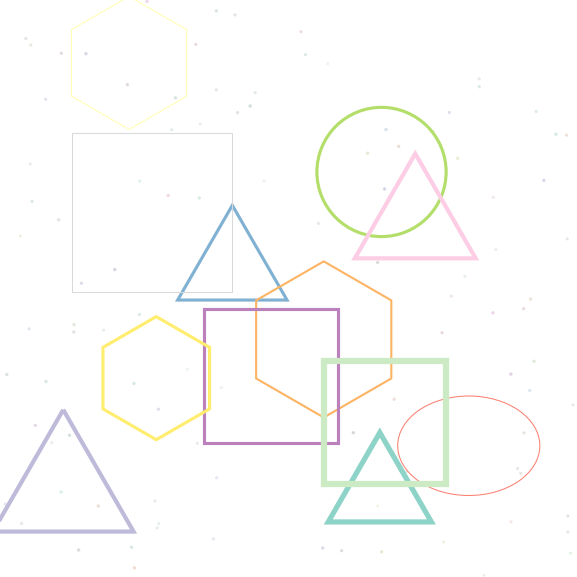[{"shape": "triangle", "thickness": 2.5, "radius": 0.52, "center": [0.658, 0.147]}, {"shape": "hexagon", "thickness": 0.5, "radius": 0.58, "center": [0.224, 0.89]}, {"shape": "triangle", "thickness": 2, "radius": 0.7, "center": [0.11, 0.149]}, {"shape": "oval", "thickness": 0.5, "radius": 0.62, "center": [0.812, 0.227]}, {"shape": "triangle", "thickness": 1.5, "radius": 0.55, "center": [0.402, 0.534]}, {"shape": "hexagon", "thickness": 1, "radius": 0.68, "center": [0.561, 0.411]}, {"shape": "circle", "thickness": 1.5, "radius": 0.56, "center": [0.661, 0.701]}, {"shape": "triangle", "thickness": 2, "radius": 0.6, "center": [0.719, 0.612]}, {"shape": "square", "thickness": 0.5, "radius": 0.69, "center": [0.263, 0.631]}, {"shape": "square", "thickness": 1.5, "radius": 0.58, "center": [0.469, 0.348]}, {"shape": "square", "thickness": 3, "radius": 0.53, "center": [0.666, 0.267]}, {"shape": "hexagon", "thickness": 1.5, "radius": 0.53, "center": [0.271, 0.344]}]